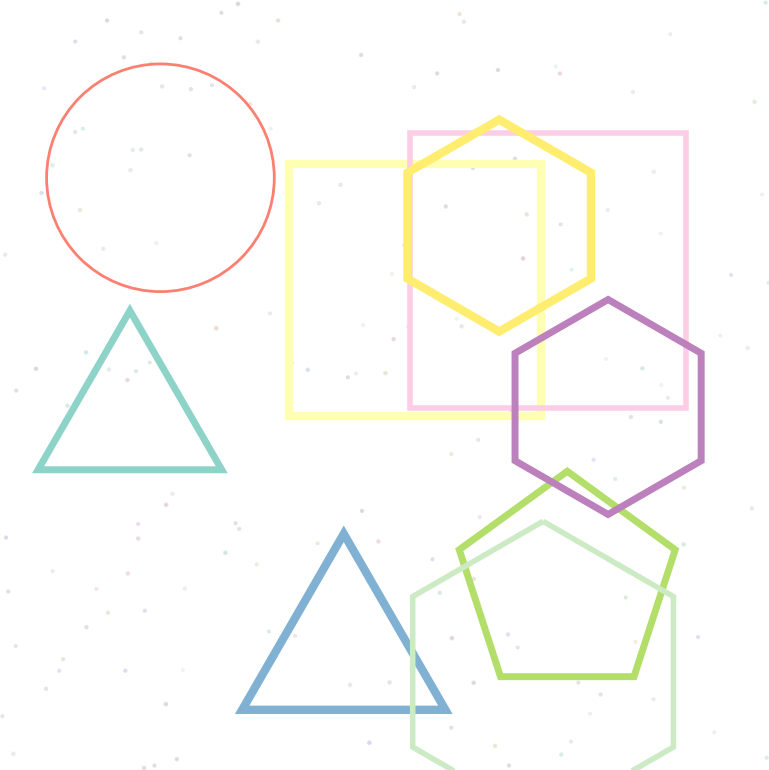[{"shape": "triangle", "thickness": 2.5, "radius": 0.69, "center": [0.169, 0.459]}, {"shape": "square", "thickness": 3, "radius": 0.82, "center": [0.539, 0.623]}, {"shape": "circle", "thickness": 1, "radius": 0.74, "center": [0.208, 0.769]}, {"shape": "triangle", "thickness": 3, "radius": 0.76, "center": [0.446, 0.154]}, {"shape": "pentagon", "thickness": 2.5, "radius": 0.74, "center": [0.737, 0.24]}, {"shape": "square", "thickness": 2, "radius": 0.89, "center": [0.712, 0.649]}, {"shape": "hexagon", "thickness": 2.5, "radius": 0.7, "center": [0.79, 0.471]}, {"shape": "hexagon", "thickness": 2, "radius": 0.98, "center": [0.705, 0.127]}, {"shape": "hexagon", "thickness": 3, "radius": 0.69, "center": [0.648, 0.707]}]